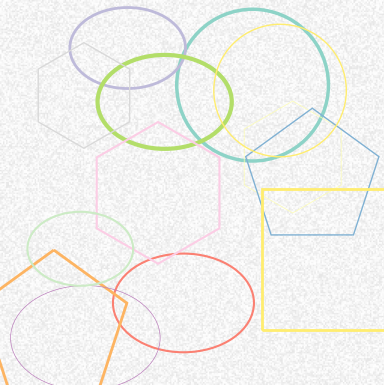[{"shape": "circle", "thickness": 2.5, "radius": 0.99, "center": [0.656, 0.779]}, {"shape": "hexagon", "thickness": 0.5, "radius": 0.73, "center": [0.76, 0.592]}, {"shape": "oval", "thickness": 2, "radius": 0.75, "center": [0.332, 0.875]}, {"shape": "oval", "thickness": 1.5, "radius": 0.92, "center": [0.477, 0.213]}, {"shape": "pentagon", "thickness": 1, "radius": 0.91, "center": [0.811, 0.537]}, {"shape": "pentagon", "thickness": 2, "radius": 1.0, "center": [0.14, 0.151]}, {"shape": "oval", "thickness": 3, "radius": 0.87, "center": [0.428, 0.735]}, {"shape": "hexagon", "thickness": 1.5, "radius": 0.92, "center": [0.411, 0.499]}, {"shape": "hexagon", "thickness": 1, "radius": 0.69, "center": [0.218, 0.752]}, {"shape": "oval", "thickness": 0.5, "radius": 0.97, "center": [0.222, 0.122]}, {"shape": "oval", "thickness": 1.5, "radius": 0.69, "center": [0.209, 0.354]}, {"shape": "square", "thickness": 2, "radius": 0.91, "center": [0.863, 0.327]}, {"shape": "circle", "thickness": 1, "radius": 0.86, "center": [0.727, 0.765]}]